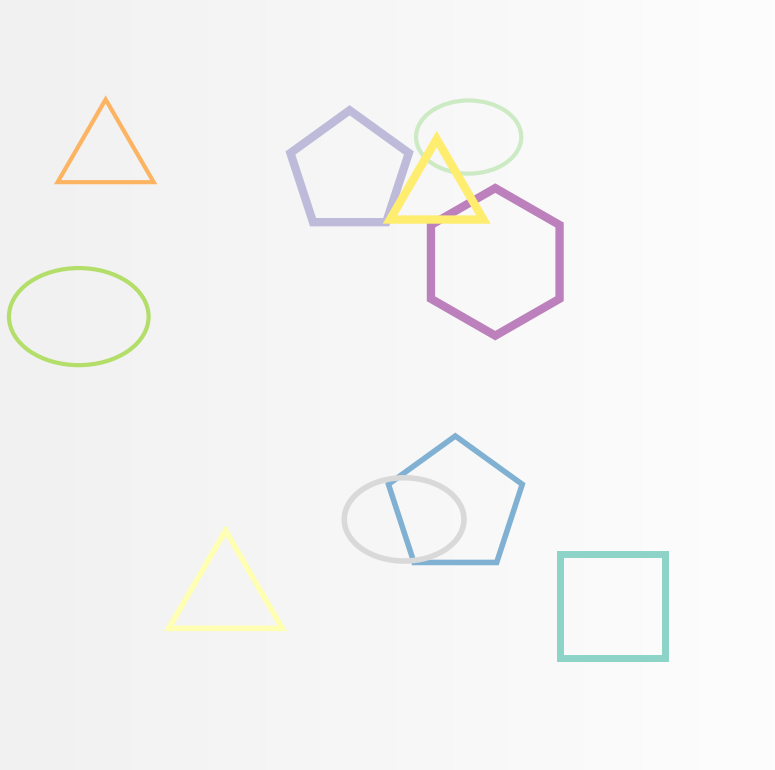[{"shape": "square", "thickness": 2.5, "radius": 0.34, "center": [0.79, 0.213]}, {"shape": "triangle", "thickness": 2, "radius": 0.42, "center": [0.291, 0.226]}, {"shape": "pentagon", "thickness": 3, "radius": 0.4, "center": [0.451, 0.776]}, {"shape": "pentagon", "thickness": 2, "radius": 0.45, "center": [0.588, 0.343]}, {"shape": "triangle", "thickness": 1.5, "radius": 0.36, "center": [0.136, 0.799]}, {"shape": "oval", "thickness": 1.5, "radius": 0.45, "center": [0.102, 0.589]}, {"shape": "oval", "thickness": 2, "radius": 0.39, "center": [0.521, 0.325]}, {"shape": "hexagon", "thickness": 3, "radius": 0.48, "center": [0.639, 0.66]}, {"shape": "oval", "thickness": 1.5, "radius": 0.34, "center": [0.605, 0.822]}, {"shape": "triangle", "thickness": 3, "radius": 0.35, "center": [0.563, 0.75]}]